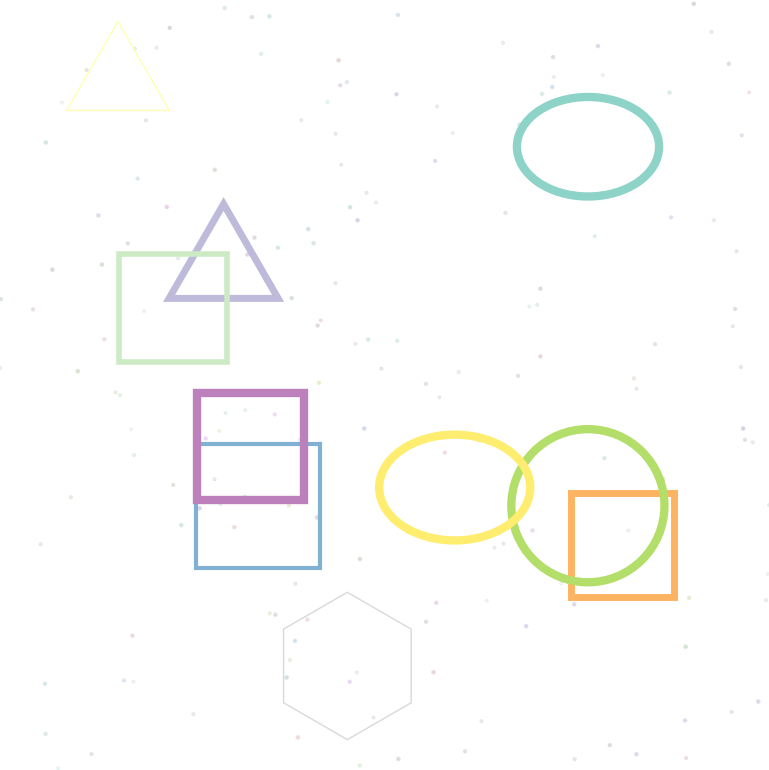[{"shape": "oval", "thickness": 3, "radius": 0.46, "center": [0.764, 0.809]}, {"shape": "triangle", "thickness": 0.5, "radius": 0.38, "center": [0.153, 0.895]}, {"shape": "triangle", "thickness": 2.5, "radius": 0.41, "center": [0.29, 0.653]}, {"shape": "square", "thickness": 1.5, "radius": 0.4, "center": [0.335, 0.343]}, {"shape": "square", "thickness": 2.5, "radius": 0.34, "center": [0.808, 0.292]}, {"shape": "circle", "thickness": 3, "radius": 0.5, "center": [0.763, 0.343]}, {"shape": "hexagon", "thickness": 0.5, "radius": 0.48, "center": [0.451, 0.135]}, {"shape": "square", "thickness": 3, "radius": 0.35, "center": [0.325, 0.42]}, {"shape": "square", "thickness": 2, "radius": 0.35, "center": [0.225, 0.6]}, {"shape": "oval", "thickness": 3, "radius": 0.49, "center": [0.591, 0.367]}]